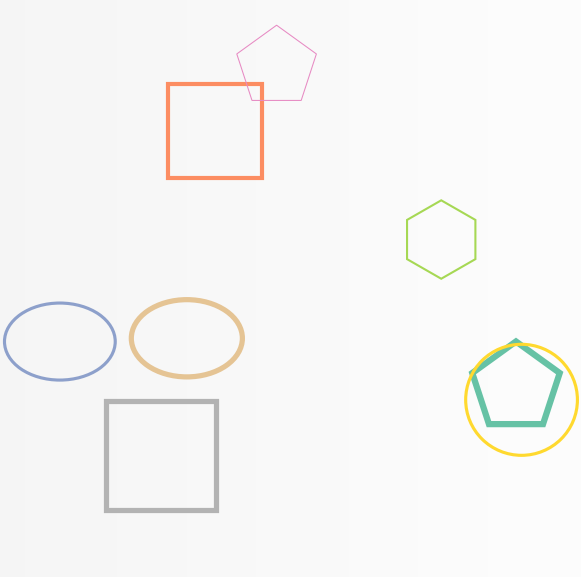[{"shape": "pentagon", "thickness": 3, "radius": 0.4, "center": [0.888, 0.329]}, {"shape": "square", "thickness": 2, "radius": 0.41, "center": [0.37, 0.772]}, {"shape": "oval", "thickness": 1.5, "radius": 0.48, "center": [0.103, 0.408]}, {"shape": "pentagon", "thickness": 0.5, "radius": 0.36, "center": [0.476, 0.883]}, {"shape": "hexagon", "thickness": 1, "radius": 0.34, "center": [0.759, 0.584]}, {"shape": "circle", "thickness": 1.5, "radius": 0.48, "center": [0.897, 0.307]}, {"shape": "oval", "thickness": 2.5, "radius": 0.48, "center": [0.321, 0.413]}, {"shape": "square", "thickness": 2.5, "radius": 0.47, "center": [0.278, 0.21]}]